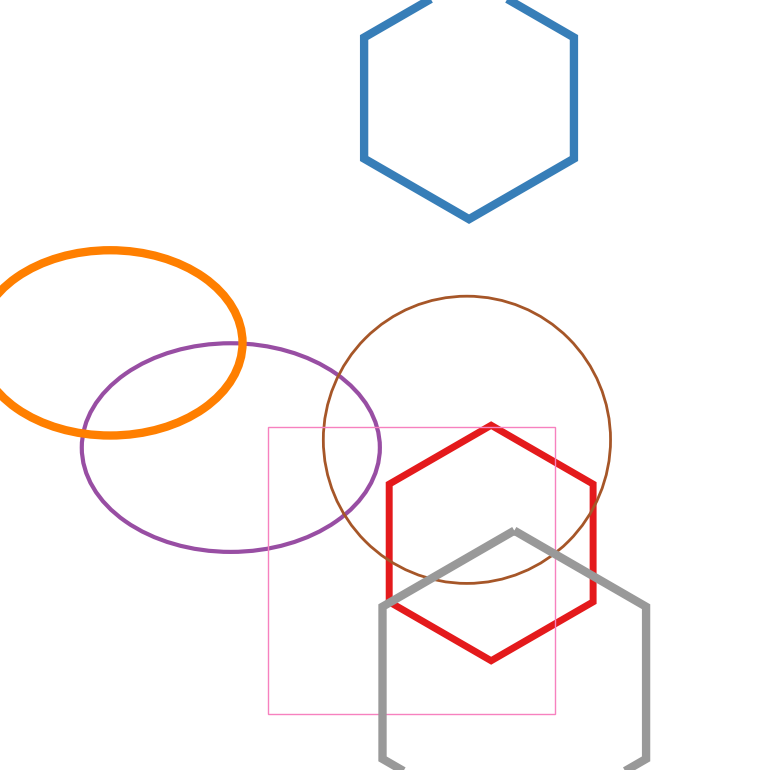[{"shape": "hexagon", "thickness": 2.5, "radius": 0.76, "center": [0.638, 0.295]}, {"shape": "hexagon", "thickness": 3, "radius": 0.79, "center": [0.609, 0.873]}, {"shape": "oval", "thickness": 1.5, "radius": 0.97, "center": [0.3, 0.419]}, {"shape": "oval", "thickness": 3, "radius": 0.86, "center": [0.143, 0.555]}, {"shape": "circle", "thickness": 1, "radius": 0.93, "center": [0.606, 0.429]}, {"shape": "square", "thickness": 0.5, "radius": 0.93, "center": [0.534, 0.259]}, {"shape": "hexagon", "thickness": 3, "radius": 0.99, "center": [0.668, 0.113]}]